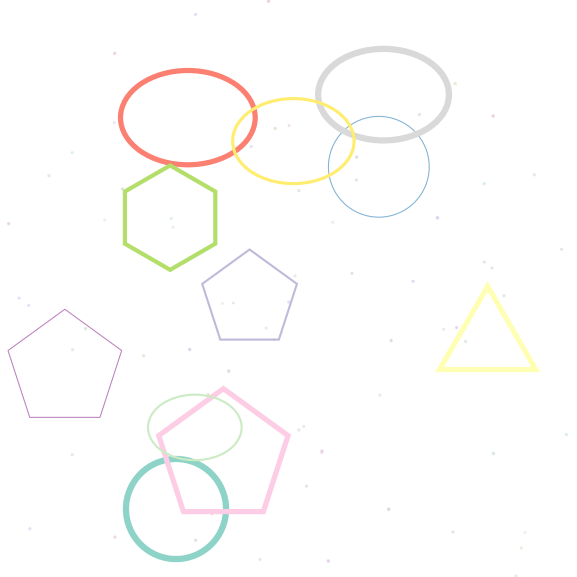[{"shape": "circle", "thickness": 3, "radius": 0.43, "center": [0.305, 0.118]}, {"shape": "triangle", "thickness": 2.5, "radius": 0.48, "center": [0.844, 0.407]}, {"shape": "pentagon", "thickness": 1, "radius": 0.43, "center": [0.432, 0.481]}, {"shape": "oval", "thickness": 2.5, "radius": 0.58, "center": [0.325, 0.795]}, {"shape": "circle", "thickness": 0.5, "radius": 0.44, "center": [0.656, 0.71]}, {"shape": "hexagon", "thickness": 2, "radius": 0.45, "center": [0.295, 0.622]}, {"shape": "pentagon", "thickness": 2.5, "radius": 0.59, "center": [0.387, 0.208]}, {"shape": "oval", "thickness": 3, "radius": 0.57, "center": [0.664, 0.835]}, {"shape": "pentagon", "thickness": 0.5, "radius": 0.52, "center": [0.112, 0.36]}, {"shape": "oval", "thickness": 1, "radius": 0.41, "center": [0.337, 0.259]}, {"shape": "oval", "thickness": 1.5, "radius": 0.53, "center": [0.508, 0.755]}]